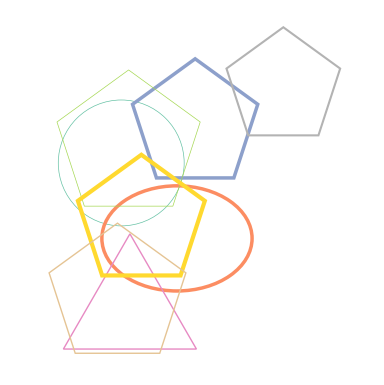[{"shape": "circle", "thickness": 0.5, "radius": 0.82, "center": [0.315, 0.577]}, {"shape": "oval", "thickness": 2.5, "radius": 0.98, "center": [0.46, 0.381]}, {"shape": "pentagon", "thickness": 2.5, "radius": 0.86, "center": [0.507, 0.676]}, {"shape": "triangle", "thickness": 1, "radius": 1.0, "center": [0.337, 0.193]}, {"shape": "pentagon", "thickness": 0.5, "radius": 0.98, "center": [0.334, 0.623]}, {"shape": "pentagon", "thickness": 3, "radius": 0.87, "center": [0.367, 0.425]}, {"shape": "pentagon", "thickness": 1, "radius": 0.93, "center": [0.305, 0.234]}, {"shape": "pentagon", "thickness": 1.5, "radius": 0.78, "center": [0.736, 0.774]}]